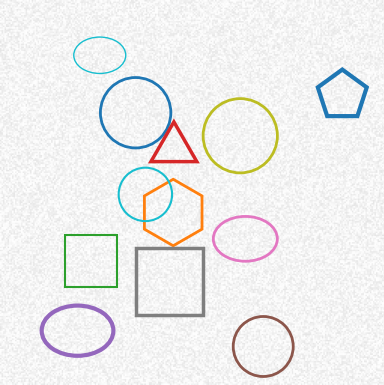[{"shape": "pentagon", "thickness": 3, "radius": 0.33, "center": [0.889, 0.752]}, {"shape": "circle", "thickness": 2, "radius": 0.46, "center": [0.352, 0.707]}, {"shape": "hexagon", "thickness": 2, "radius": 0.43, "center": [0.45, 0.448]}, {"shape": "square", "thickness": 1.5, "radius": 0.34, "center": [0.237, 0.322]}, {"shape": "triangle", "thickness": 2.5, "radius": 0.34, "center": [0.452, 0.615]}, {"shape": "oval", "thickness": 3, "radius": 0.47, "center": [0.201, 0.141]}, {"shape": "circle", "thickness": 2, "radius": 0.39, "center": [0.684, 0.1]}, {"shape": "oval", "thickness": 2, "radius": 0.42, "center": [0.637, 0.38]}, {"shape": "square", "thickness": 2.5, "radius": 0.44, "center": [0.441, 0.27]}, {"shape": "circle", "thickness": 2, "radius": 0.48, "center": [0.624, 0.647]}, {"shape": "oval", "thickness": 1, "radius": 0.34, "center": [0.259, 0.856]}, {"shape": "circle", "thickness": 1.5, "radius": 0.35, "center": [0.378, 0.495]}]